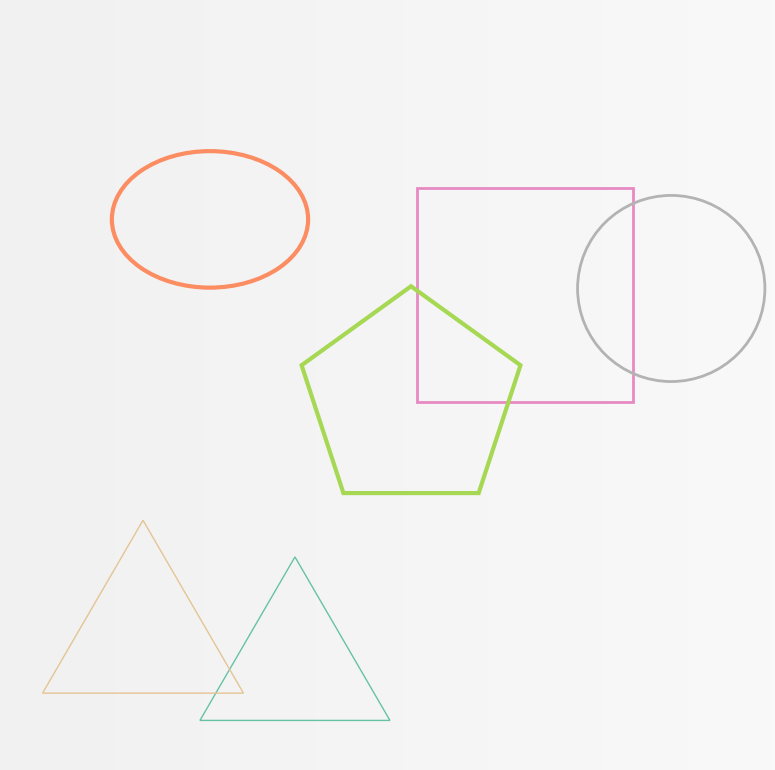[{"shape": "triangle", "thickness": 0.5, "radius": 0.71, "center": [0.381, 0.135]}, {"shape": "oval", "thickness": 1.5, "radius": 0.63, "center": [0.271, 0.715]}, {"shape": "square", "thickness": 1, "radius": 0.7, "center": [0.677, 0.617]}, {"shape": "pentagon", "thickness": 1.5, "radius": 0.74, "center": [0.53, 0.48]}, {"shape": "triangle", "thickness": 0.5, "radius": 0.75, "center": [0.185, 0.175]}, {"shape": "circle", "thickness": 1, "radius": 0.6, "center": [0.866, 0.625]}]